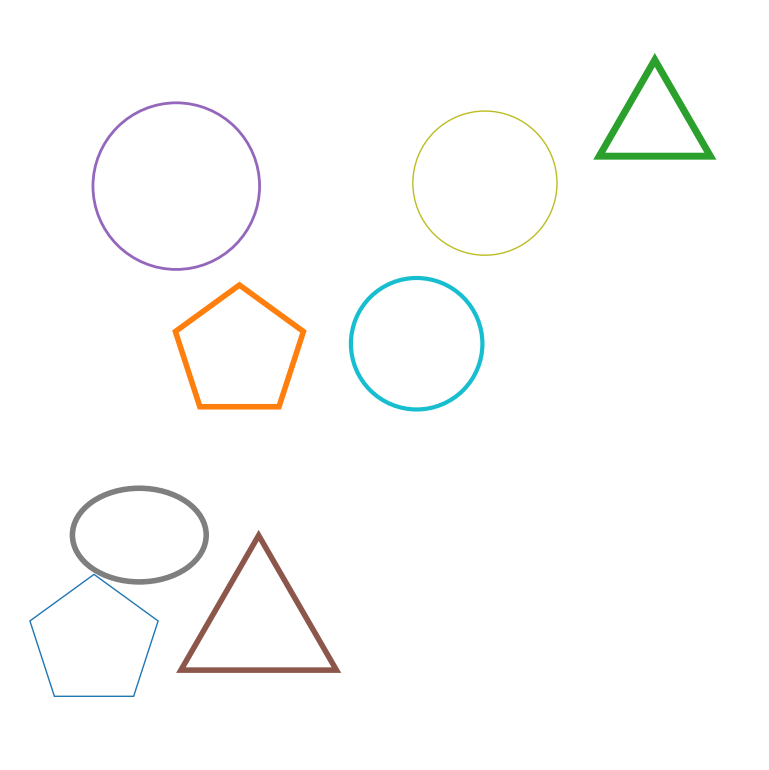[{"shape": "pentagon", "thickness": 0.5, "radius": 0.44, "center": [0.122, 0.167]}, {"shape": "pentagon", "thickness": 2, "radius": 0.44, "center": [0.311, 0.542]}, {"shape": "triangle", "thickness": 2.5, "radius": 0.42, "center": [0.85, 0.839]}, {"shape": "circle", "thickness": 1, "radius": 0.54, "center": [0.229, 0.758]}, {"shape": "triangle", "thickness": 2, "radius": 0.58, "center": [0.336, 0.188]}, {"shape": "oval", "thickness": 2, "radius": 0.43, "center": [0.181, 0.305]}, {"shape": "circle", "thickness": 0.5, "radius": 0.47, "center": [0.63, 0.762]}, {"shape": "circle", "thickness": 1.5, "radius": 0.43, "center": [0.541, 0.554]}]